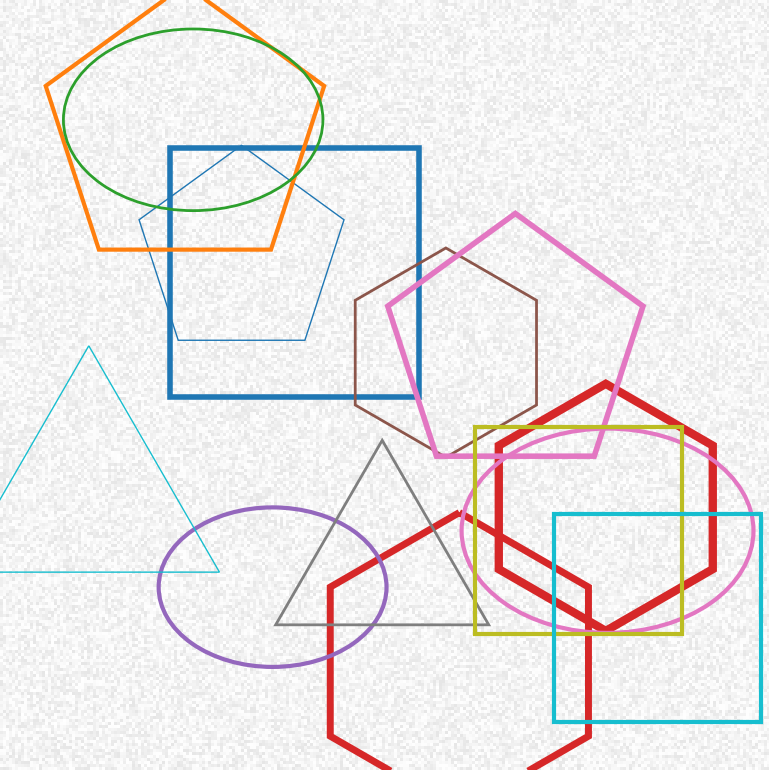[{"shape": "pentagon", "thickness": 0.5, "radius": 0.7, "center": [0.314, 0.671]}, {"shape": "square", "thickness": 2, "radius": 0.81, "center": [0.382, 0.647]}, {"shape": "pentagon", "thickness": 1.5, "radius": 0.95, "center": [0.24, 0.83]}, {"shape": "oval", "thickness": 1, "radius": 0.84, "center": [0.251, 0.844]}, {"shape": "hexagon", "thickness": 2.5, "radius": 0.97, "center": [0.597, 0.141]}, {"shape": "hexagon", "thickness": 3, "radius": 0.8, "center": [0.787, 0.341]}, {"shape": "oval", "thickness": 1.5, "radius": 0.74, "center": [0.354, 0.237]}, {"shape": "hexagon", "thickness": 1, "radius": 0.68, "center": [0.579, 0.542]}, {"shape": "pentagon", "thickness": 2, "radius": 0.87, "center": [0.669, 0.549]}, {"shape": "oval", "thickness": 1.5, "radius": 0.95, "center": [0.789, 0.311]}, {"shape": "triangle", "thickness": 1, "radius": 0.8, "center": [0.496, 0.268]}, {"shape": "square", "thickness": 1.5, "radius": 0.67, "center": [0.751, 0.311]}, {"shape": "square", "thickness": 1.5, "radius": 0.67, "center": [0.854, 0.197]}, {"shape": "triangle", "thickness": 0.5, "radius": 0.98, "center": [0.115, 0.355]}]